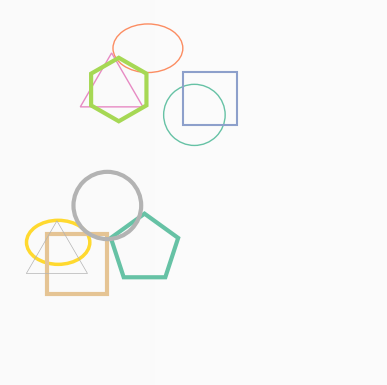[{"shape": "circle", "thickness": 1, "radius": 0.4, "center": [0.502, 0.702]}, {"shape": "pentagon", "thickness": 3, "radius": 0.46, "center": [0.373, 0.354]}, {"shape": "oval", "thickness": 1, "radius": 0.45, "center": [0.382, 0.875]}, {"shape": "square", "thickness": 1.5, "radius": 0.34, "center": [0.542, 0.743]}, {"shape": "triangle", "thickness": 1, "radius": 0.47, "center": [0.288, 0.769]}, {"shape": "hexagon", "thickness": 3, "radius": 0.41, "center": [0.307, 0.767]}, {"shape": "oval", "thickness": 2.5, "radius": 0.41, "center": [0.15, 0.371]}, {"shape": "square", "thickness": 3, "radius": 0.39, "center": [0.198, 0.315]}, {"shape": "triangle", "thickness": 0.5, "radius": 0.46, "center": [0.147, 0.335]}, {"shape": "circle", "thickness": 3, "radius": 0.44, "center": [0.277, 0.466]}]